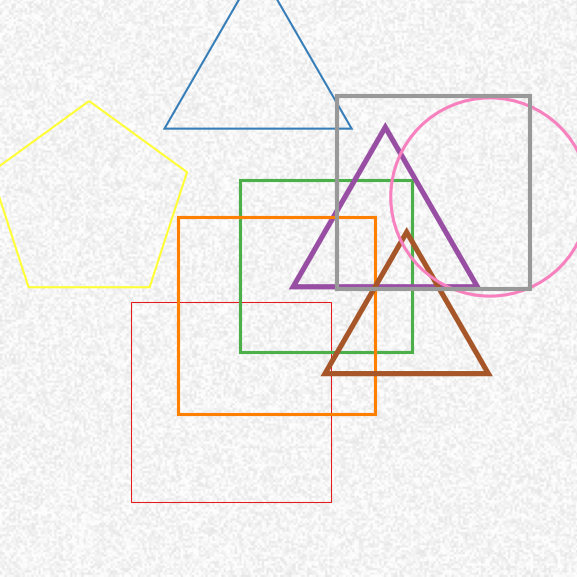[{"shape": "square", "thickness": 0.5, "radius": 0.87, "center": [0.4, 0.303]}, {"shape": "triangle", "thickness": 1, "radius": 0.94, "center": [0.447, 0.87]}, {"shape": "square", "thickness": 1.5, "radius": 0.74, "center": [0.564, 0.538]}, {"shape": "triangle", "thickness": 2.5, "radius": 0.92, "center": [0.667, 0.595]}, {"shape": "square", "thickness": 1.5, "radius": 0.85, "center": [0.479, 0.452]}, {"shape": "pentagon", "thickness": 1, "radius": 0.89, "center": [0.154, 0.646]}, {"shape": "triangle", "thickness": 2.5, "radius": 0.82, "center": [0.704, 0.434]}, {"shape": "circle", "thickness": 1.5, "radius": 0.86, "center": [0.848, 0.658]}, {"shape": "square", "thickness": 2, "radius": 0.83, "center": [0.751, 0.666]}]